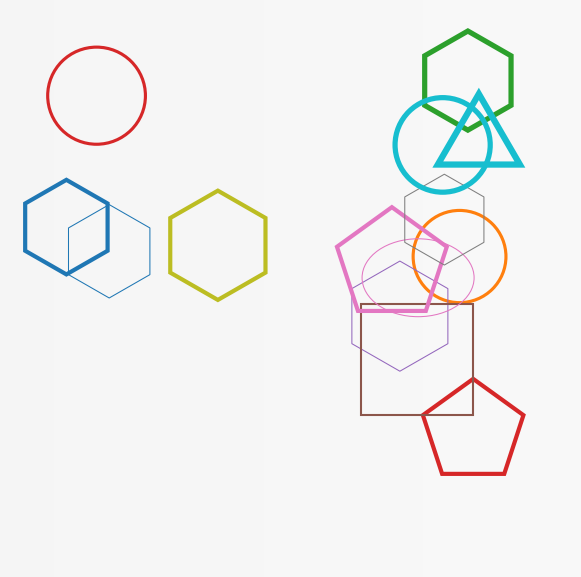[{"shape": "hexagon", "thickness": 2, "radius": 0.41, "center": [0.114, 0.606]}, {"shape": "hexagon", "thickness": 0.5, "radius": 0.4, "center": [0.188, 0.564]}, {"shape": "circle", "thickness": 1.5, "radius": 0.4, "center": [0.791, 0.555]}, {"shape": "hexagon", "thickness": 2.5, "radius": 0.43, "center": [0.805, 0.86]}, {"shape": "circle", "thickness": 1.5, "radius": 0.42, "center": [0.166, 0.833]}, {"shape": "pentagon", "thickness": 2, "radius": 0.45, "center": [0.814, 0.252]}, {"shape": "hexagon", "thickness": 0.5, "radius": 0.48, "center": [0.688, 0.452]}, {"shape": "square", "thickness": 1, "radius": 0.48, "center": [0.717, 0.377]}, {"shape": "oval", "thickness": 0.5, "radius": 0.48, "center": [0.719, 0.518]}, {"shape": "pentagon", "thickness": 2, "radius": 0.5, "center": [0.674, 0.541]}, {"shape": "hexagon", "thickness": 0.5, "radius": 0.39, "center": [0.764, 0.619]}, {"shape": "hexagon", "thickness": 2, "radius": 0.47, "center": [0.375, 0.574]}, {"shape": "circle", "thickness": 2.5, "radius": 0.41, "center": [0.762, 0.748]}, {"shape": "triangle", "thickness": 3, "radius": 0.41, "center": [0.824, 0.755]}]